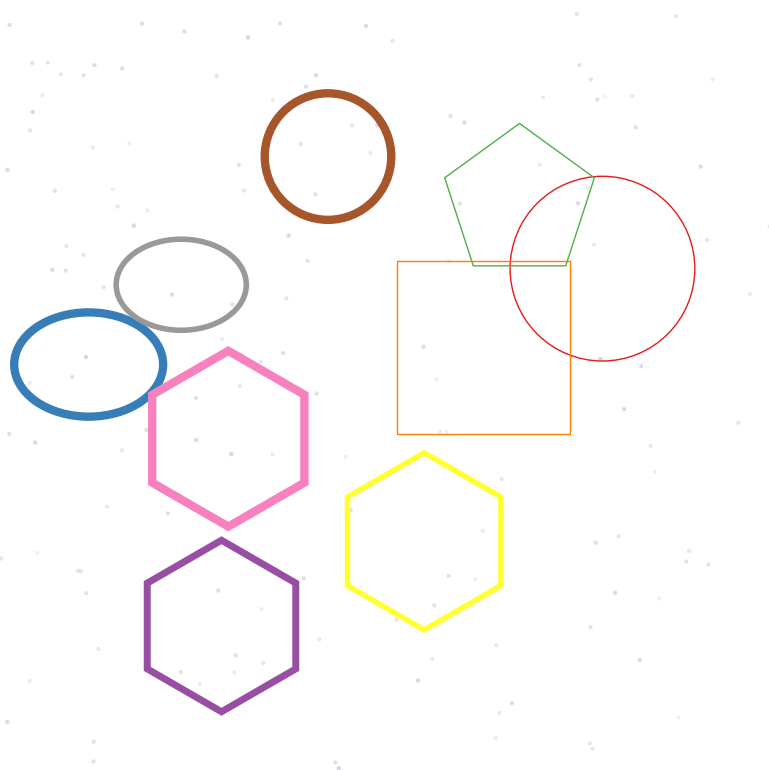[{"shape": "circle", "thickness": 0.5, "radius": 0.6, "center": [0.782, 0.651]}, {"shape": "oval", "thickness": 3, "radius": 0.48, "center": [0.115, 0.527]}, {"shape": "pentagon", "thickness": 0.5, "radius": 0.51, "center": [0.675, 0.737]}, {"shape": "hexagon", "thickness": 2.5, "radius": 0.56, "center": [0.288, 0.187]}, {"shape": "square", "thickness": 0.5, "radius": 0.56, "center": [0.628, 0.549]}, {"shape": "hexagon", "thickness": 2, "radius": 0.58, "center": [0.551, 0.297]}, {"shape": "circle", "thickness": 3, "radius": 0.41, "center": [0.426, 0.797]}, {"shape": "hexagon", "thickness": 3, "radius": 0.57, "center": [0.297, 0.43]}, {"shape": "oval", "thickness": 2, "radius": 0.42, "center": [0.235, 0.63]}]